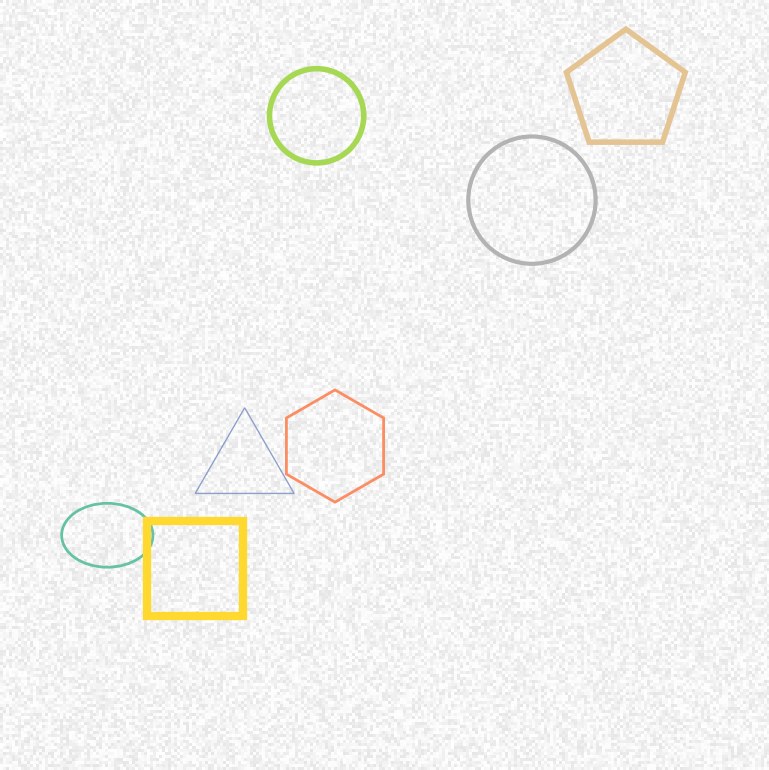[{"shape": "oval", "thickness": 1, "radius": 0.3, "center": [0.139, 0.305]}, {"shape": "hexagon", "thickness": 1, "radius": 0.36, "center": [0.435, 0.421]}, {"shape": "triangle", "thickness": 0.5, "radius": 0.37, "center": [0.318, 0.396]}, {"shape": "circle", "thickness": 2, "radius": 0.31, "center": [0.411, 0.85]}, {"shape": "square", "thickness": 3, "radius": 0.31, "center": [0.253, 0.262]}, {"shape": "pentagon", "thickness": 2, "radius": 0.41, "center": [0.813, 0.881]}, {"shape": "circle", "thickness": 1.5, "radius": 0.41, "center": [0.691, 0.74]}]